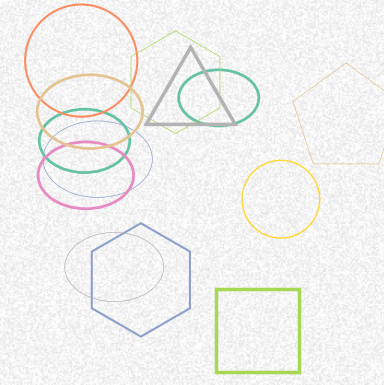[{"shape": "oval", "thickness": 2, "radius": 0.59, "center": [0.22, 0.634]}, {"shape": "oval", "thickness": 2, "radius": 0.52, "center": [0.568, 0.746]}, {"shape": "circle", "thickness": 1.5, "radius": 0.73, "center": [0.211, 0.843]}, {"shape": "oval", "thickness": 0.5, "radius": 0.71, "center": [0.254, 0.586]}, {"shape": "hexagon", "thickness": 1.5, "radius": 0.74, "center": [0.366, 0.273]}, {"shape": "oval", "thickness": 2, "radius": 0.62, "center": [0.223, 0.545]}, {"shape": "square", "thickness": 2.5, "radius": 0.54, "center": [0.669, 0.143]}, {"shape": "hexagon", "thickness": 0.5, "radius": 0.67, "center": [0.456, 0.787]}, {"shape": "circle", "thickness": 1, "radius": 0.5, "center": [0.729, 0.483]}, {"shape": "oval", "thickness": 2, "radius": 0.68, "center": [0.233, 0.71]}, {"shape": "pentagon", "thickness": 0.5, "radius": 0.73, "center": [0.899, 0.692]}, {"shape": "oval", "thickness": 0.5, "radius": 0.64, "center": [0.297, 0.306]}, {"shape": "triangle", "thickness": 2.5, "radius": 0.67, "center": [0.495, 0.744]}]